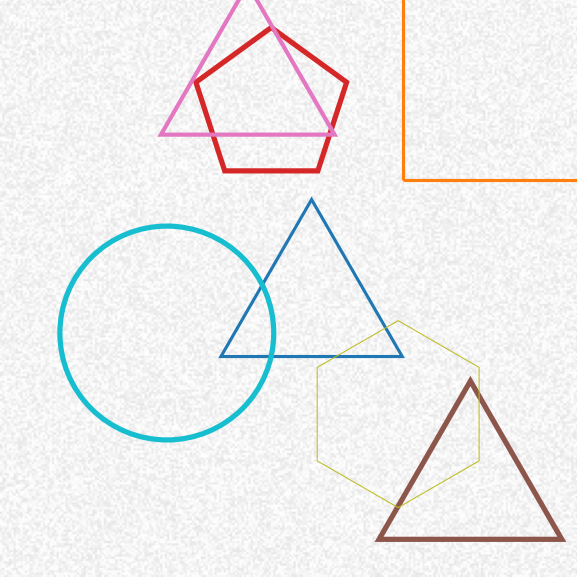[{"shape": "triangle", "thickness": 1.5, "radius": 0.91, "center": [0.54, 0.472]}, {"shape": "square", "thickness": 1.5, "radius": 0.98, "center": [0.895, 0.883]}, {"shape": "pentagon", "thickness": 2.5, "radius": 0.69, "center": [0.47, 0.814]}, {"shape": "triangle", "thickness": 2.5, "radius": 0.91, "center": [0.815, 0.157]}, {"shape": "triangle", "thickness": 2, "radius": 0.87, "center": [0.429, 0.853]}, {"shape": "hexagon", "thickness": 0.5, "radius": 0.81, "center": [0.689, 0.282]}, {"shape": "circle", "thickness": 2.5, "radius": 0.93, "center": [0.289, 0.422]}]